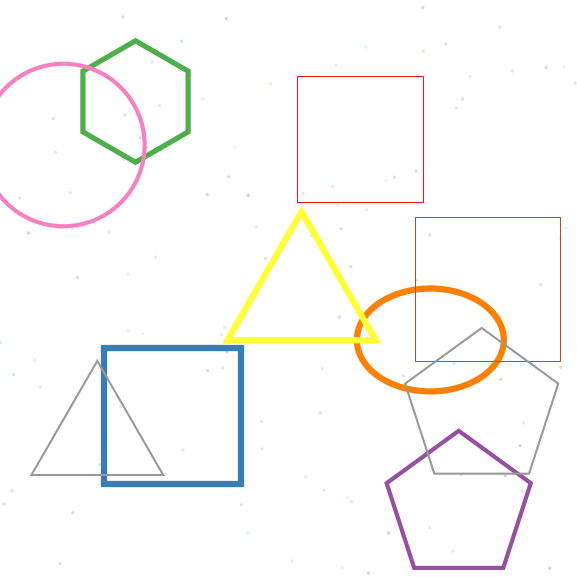[{"shape": "square", "thickness": 0.5, "radius": 0.55, "center": [0.623, 0.758]}, {"shape": "square", "thickness": 3, "radius": 0.59, "center": [0.298, 0.279]}, {"shape": "hexagon", "thickness": 2.5, "radius": 0.53, "center": [0.235, 0.823]}, {"shape": "pentagon", "thickness": 2, "radius": 0.66, "center": [0.794, 0.122]}, {"shape": "oval", "thickness": 3, "radius": 0.64, "center": [0.745, 0.41]}, {"shape": "triangle", "thickness": 3, "radius": 0.74, "center": [0.522, 0.484]}, {"shape": "square", "thickness": 0.5, "radius": 0.62, "center": [0.844, 0.498]}, {"shape": "circle", "thickness": 2, "radius": 0.7, "center": [0.11, 0.748]}, {"shape": "triangle", "thickness": 1, "radius": 0.66, "center": [0.168, 0.242]}, {"shape": "pentagon", "thickness": 1, "radius": 0.7, "center": [0.834, 0.292]}]